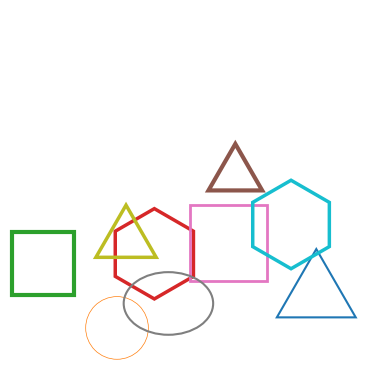[{"shape": "triangle", "thickness": 1.5, "radius": 0.59, "center": [0.822, 0.235]}, {"shape": "circle", "thickness": 0.5, "radius": 0.41, "center": [0.304, 0.148]}, {"shape": "square", "thickness": 3, "radius": 0.41, "center": [0.112, 0.316]}, {"shape": "hexagon", "thickness": 2.5, "radius": 0.59, "center": [0.401, 0.341]}, {"shape": "triangle", "thickness": 3, "radius": 0.4, "center": [0.611, 0.546]}, {"shape": "square", "thickness": 2, "radius": 0.5, "center": [0.594, 0.369]}, {"shape": "oval", "thickness": 1.5, "radius": 0.58, "center": [0.437, 0.212]}, {"shape": "triangle", "thickness": 2.5, "radius": 0.45, "center": [0.327, 0.377]}, {"shape": "hexagon", "thickness": 2.5, "radius": 0.57, "center": [0.756, 0.417]}]